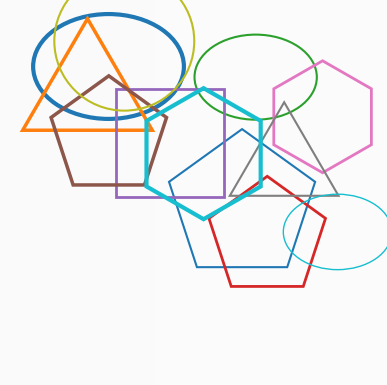[{"shape": "pentagon", "thickness": 1.5, "radius": 0.99, "center": [0.625, 0.466]}, {"shape": "oval", "thickness": 3, "radius": 0.97, "center": [0.28, 0.827]}, {"shape": "triangle", "thickness": 2.5, "radius": 0.97, "center": [0.226, 0.758]}, {"shape": "oval", "thickness": 1.5, "radius": 0.79, "center": [0.66, 0.8]}, {"shape": "pentagon", "thickness": 2, "radius": 0.79, "center": [0.69, 0.384]}, {"shape": "square", "thickness": 2, "radius": 0.7, "center": [0.439, 0.629]}, {"shape": "pentagon", "thickness": 2.5, "radius": 0.78, "center": [0.281, 0.646]}, {"shape": "hexagon", "thickness": 2, "radius": 0.73, "center": [0.832, 0.697]}, {"shape": "triangle", "thickness": 1.5, "radius": 0.81, "center": [0.733, 0.572]}, {"shape": "circle", "thickness": 1.5, "radius": 0.9, "center": [0.321, 0.893]}, {"shape": "oval", "thickness": 1, "radius": 0.7, "center": [0.871, 0.398]}, {"shape": "hexagon", "thickness": 3, "radius": 0.85, "center": [0.525, 0.601]}]